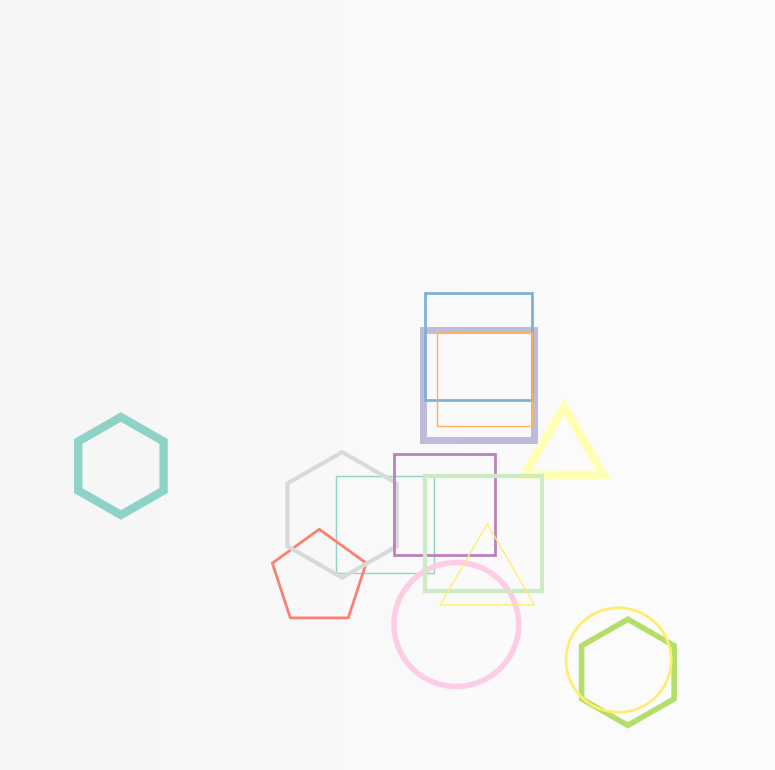[{"shape": "hexagon", "thickness": 3, "radius": 0.32, "center": [0.156, 0.395]}, {"shape": "square", "thickness": 0.5, "radius": 0.32, "center": [0.497, 0.319]}, {"shape": "triangle", "thickness": 3, "radius": 0.29, "center": [0.728, 0.413]}, {"shape": "square", "thickness": 2.5, "radius": 0.36, "center": [0.617, 0.5]}, {"shape": "pentagon", "thickness": 1, "radius": 0.32, "center": [0.412, 0.249]}, {"shape": "square", "thickness": 1, "radius": 0.35, "center": [0.618, 0.55]}, {"shape": "square", "thickness": 0.5, "radius": 0.31, "center": [0.625, 0.507]}, {"shape": "hexagon", "thickness": 2, "radius": 0.34, "center": [0.81, 0.127]}, {"shape": "circle", "thickness": 2, "radius": 0.4, "center": [0.589, 0.189]}, {"shape": "hexagon", "thickness": 1.5, "radius": 0.41, "center": [0.442, 0.331]}, {"shape": "square", "thickness": 1, "radius": 0.33, "center": [0.574, 0.345]}, {"shape": "square", "thickness": 1.5, "radius": 0.37, "center": [0.624, 0.307]}, {"shape": "triangle", "thickness": 0.5, "radius": 0.35, "center": [0.629, 0.25]}, {"shape": "circle", "thickness": 1, "radius": 0.34, "center": [0.798, 0.143]}]